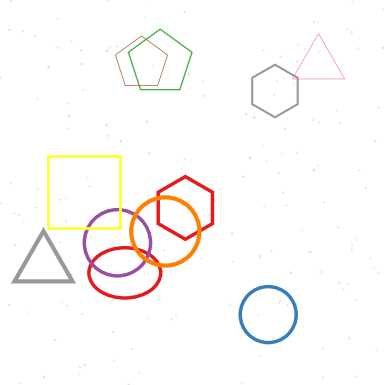[{"shape": "hexagon", "thickness": 2.5, "radius": 0.41, "center": [0.481, 0.46]}, {"shape": "oval", "thickness": 2.5, "radius": 0.47, "center": [0.324, 0.291]}, {"shape": "circle", "thickness": 2.5, "radius": 0.36, "center": [0.697, 0.183]}, {"shape": "pentagon", "thickness": 1, "radius": 0.43, "center": [0.416, 0.837]}, {"shape": "circle", "thickness": 2.5, "radius": 0.43, "center": [0.305, 0.369]}, {"shape": "circle", "thickness": 3, "radius": 0.44, "center": [0.429, 0.399]}, {"shape": "square", "thickness": 2, "radius": 0.47, "center": [0.218, 0.502]}, {"shape": "pentagon", "thickness": 0.5, "radius": 0.36, "center": [0.368, 0.835]}, {"shape": "triangle", "thickness": 0.5, "radius": 0.39, "center": [0.827, 0.834]}, {"shape": "hexagon", "thickness": 1.5, "radius": 0.34, "center": [0.714, 0.764]}, {"shape": "triangle", "thickness": 3, "radius": 0.44, "center": [0.113, 0.313]}]